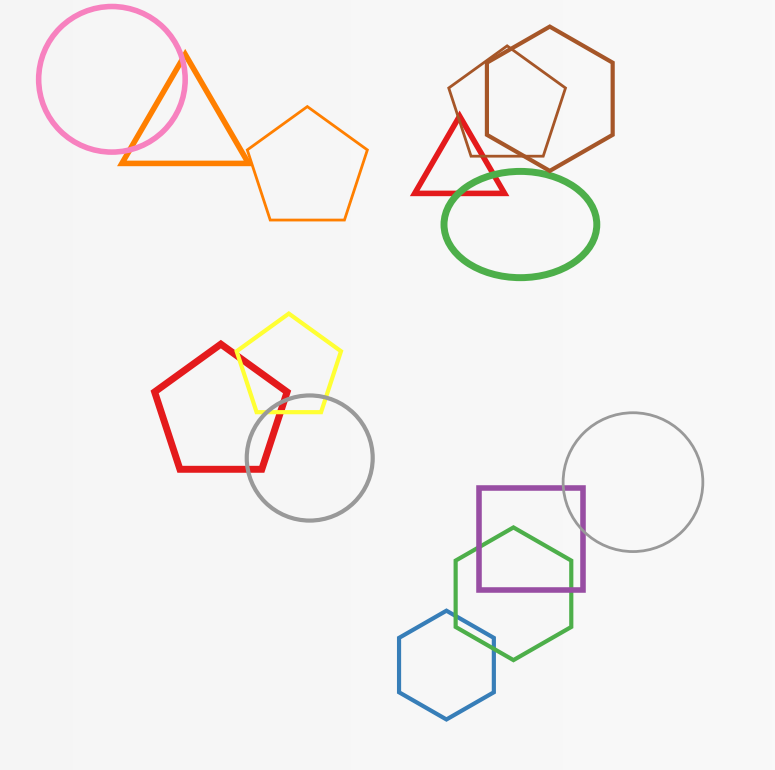[{"shape": "triangle", "thickness": 2, "radius": 0.33, "center": [0.593, 0.782]}, {"shape": "pentagon", "thickness": 2.5, "radius": 0.45, "center": [0.285, 0.463]}, {"shape": "hexagon", "thickness": 1.5, "radius": 0.35, "center": [0.576, 0.136]}, {"shape": "oval", "thickness": 2.5, "radius": 0.49, "center": [0.671, 0.708]}, {"shape": "hexagon", "thickness": 1.5, "radius": 0.43, "center": [0.663, 0.229]}, {"shape": "square", "thickness": 2, "radius": 0.33, "center": [0.685, 0.3]}, {"shape": "triangle", "thickness": 2, "radius": 0.47, "center": [0.239, 0.835]}, {"shape": "pentagon", "thickness": 1, "radius": 0.41, "center": [0.397, 0.78]}, {"shape": "pentagon", "thickness": 1.5, "radius": 0.35, "center": [0.373, 0.522]}, {"shape": "hexagon", "thickness": 1.5, "radius": 0.47, "center": [0.709, 0.872]}, {"shape": "pentagon", "thickness": 1, "radius": 0.4, "center": [0.654, 0.861]}, {"shape": "circle", "thickness": 2, "radius": 0.47, "center": [0.144, 0.897]}, {"shape": "circle", "thickness": 1.5, "radius": 0.41, "center": [0.4, 0.405]}, {"shape": "circle", "thickness": 1, "radius": 0.45, "center": [0.817, 0.374]}]